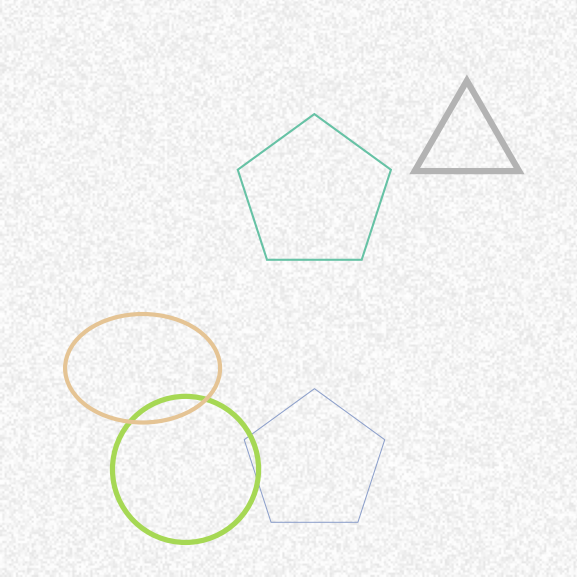[{"shape": "pentagon", "thickness": 1, "radius": 0.7, "center": [0.544, 0.662]}, {"shape": "pentagon", "thickness": 0.5, "radius": 0.64, "center": [0.545, 0.198]}, {"shape": "circle", "thickness": 2.5, "radius": 0.63, "center": [0.321, 0.186]}, {"shape": "oval", "thickness": 2, "radius": 0.67, "center": [0.247, 0.361]}, {"shape": "triangle", "thickness": 3, "radius": 0.52, "center": [0.808, 0.755]}]